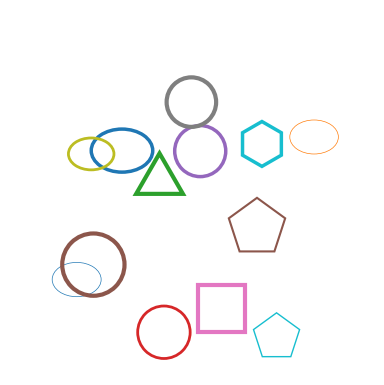[{"shape": "oval", "thickness": 2.5, "radius": 0.4, "center": [0.317, 0.609]}, {"shape": "oval", "thickness": 0.5, "radius": 0.32, "center": [0.199, 0.274]}, {"shape": "oval", "thickness": 0.5, "radius": 0.32, "center": [0.816, 0.644]}, {"shape": "triangle", "thickness": 3, "radius": 0.35, "center": [0.414, 0.532]}, {"shape": "circle", "thickness": 2, "radius": 0.34, "center": [0.426, 0.137]}, {"shape": "circle", "thickness": 2.5, "radius": 0.33, "center": [0.52, 0.608]}, {"shape": "circle", "thickness": 3, "radius": 0.4, "center": [0.243, 0.313]}, {"shape": "pentagon", "thickness": 1.5, "radius": 0.38, "center": [0.668, 0.409]}, {"shape": "square", "thickness": 3, "radius": 0.3, "center": [0.575, 0.199]}, {"shape": "circle", "thickness": 3, "radius": 0.32, "center": [0.497, 0.735]}, {"shape": "oval", "thickness": 2, "radius": 0.3, "center": [0.237, 0.6]}, {"shape": "pentagon", "thickness": 1, "radius": 0.31, "center": [0.718, 0.125]}, {"shape": "hexagon", "thickness": 2.5, "radius": 0.29, "center": [0.68, 0.626]}]